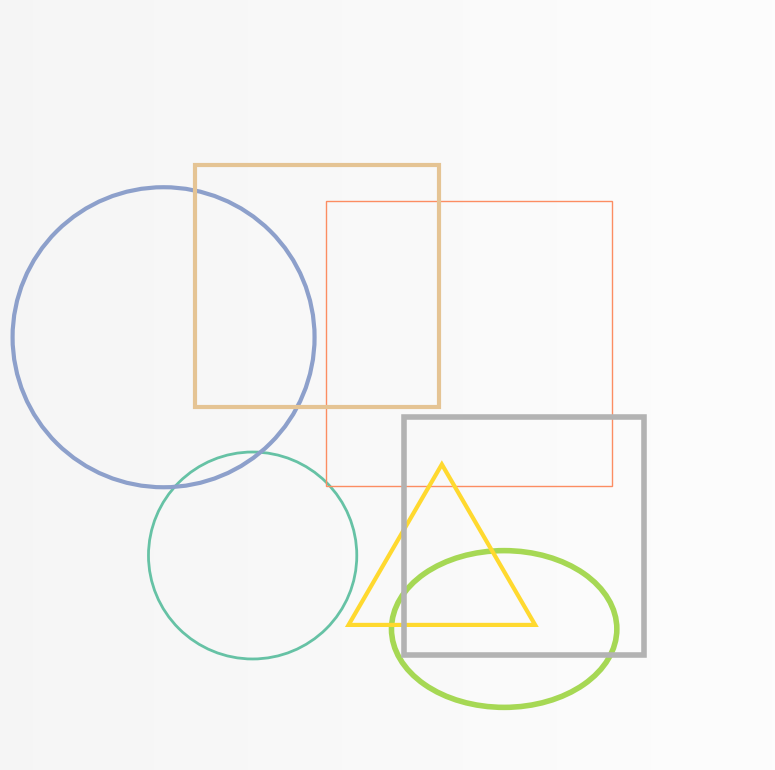[{"shape": "circle", "thickness": 1, "radius": 0.67, "center": [0.326, 0.279]}, {"shape": "square", "thickness": 0.5, "radius": 0.92, "center": [0.605, 0.554]}, {"shape": "circle", "thickness": 1.5, "radius": 0.97, "center": [0.211, 0.562]}, {"shape": "oval", "thickness": 2, "radius": 0.73, "center": [0.651, 0.183]}, {"shape": "triangle", "thickness": 1.5, "radius": 0.69, "center": [0.57, 0.258]}, {"shape": "square", "thickness": 1.5, "radius": 0.79, "center": [0.409, 0.628]}, {"shape": "square", "thickness": 2, "radius": 0.77, "center": [0.676, 0.303]}]